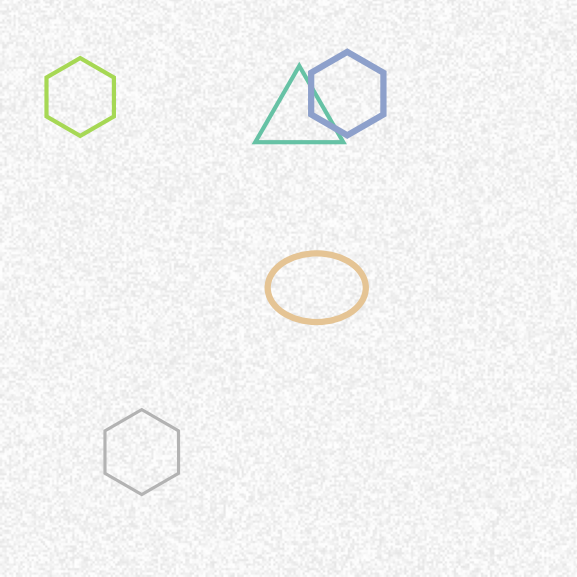[{"shape": "triangle", "thickness": 2, "radius": 0.44, "center": [0.518, 0.797]}, {"shape": "hexagon", "thickness": 3, "radius": 0.36, "center": [0.601, 0.837]}, {"shape": "hexagon", "thickness": 2, "radius": 0.34, "center": [0.139, 0.831]}, {"shape": "oval", "thickness": 3, "radius": 0.42, "center": [0.548, 0.501]}, {"shape": "hexagon", "thickness": 1.5, "radius": 0.37, "center": [0.245, 0.216]}]